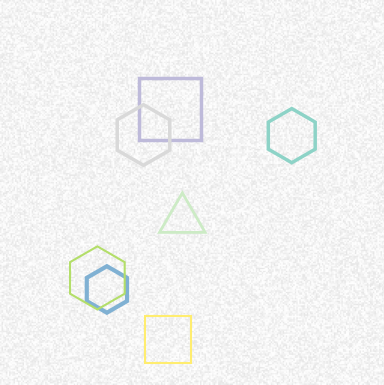[{"shape": "hexagon", "thickness": 2.5, "radius": 0.35, "center": [0.758, 0.648]}, {"shape": "square", "thickness": 2.5, "radius": 0.4, "center": [0.442, 0.717]}, {"shape": "hexagon", "thickness": 3, "radius": 0.3, "center": [0.278, 0.248]}, {"shape": "hexagon", "thickness": 1.5, "radius": 0.41, "center": [0.253, 0.278]}, {"shape": "hexagon", "thickness": 2.5, "radius": 0.39, "center": [0.373, 0.649]}, {"shape": "triangle", "thickness": 2, "radius": 0.34, "center": [0.474, 0.431]}, {"shape": "square", "thickness": 1.5, "radius": 0.3, "center": [0.436, 0.118]}]